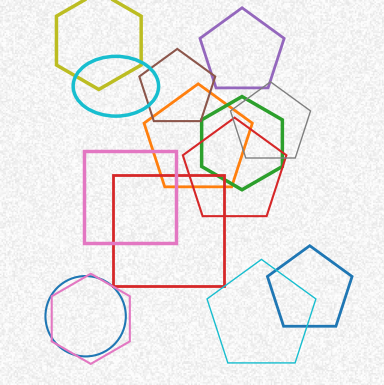[{"shape": "pentagon", "thickness": 2, "radius": 0.58, "center": [0.805, 0.246]}, {"shape": "circle", "thickness": 1.5, "radius": 0.52, "center": [0.222, 0.179]}, {"shape": "pentagon", "thickness": 2, "radius": 0.74, "center": [0.515, 0.634]}, {"shape": "hexagon", "thickness": 2.5, "radius": 0.61, "center": [0.629, 0.628]}, {"shape": "pentagon", "thickness": 1.5, "radius": 0.71, "center": [0.609, 0.553]}, {"shape": "square", "thickness": 2, "radius": 0.72, "center": [0.438, 0.401]}, {"shape": "pentagon", "thickness": 2, "radius": 0.57, "center": [0.629, 0.865]}, {"shape": "pentagon", "thickness": 1.5, "radius": 0.52, "center": [0.46, 0.769]}, {"shape": "hexagon", "thickness": 1.5, "radius": 0.59, "center": [0.236, 0.172]}, {"shape": "square", "thickness": 2.5, "radius": 0.6, "center": [0.338, 0.489]}, {"shape": "pentagon", "thickness": 1, "radius": 0.55, "center": [0.703, 0.678]}, {"shape": "hexagon", "thickness": 2.5, "radius": 0.64, "center": [0.257, 0.895]}, {"shape": "pentagon", "thickness": 1, "radius": 0.74, "center": [0.679, 0.178]}, {"shape": "oval", "thickness": 2.5, "radius": 0.55, "center": [0.301, 0.776]}]